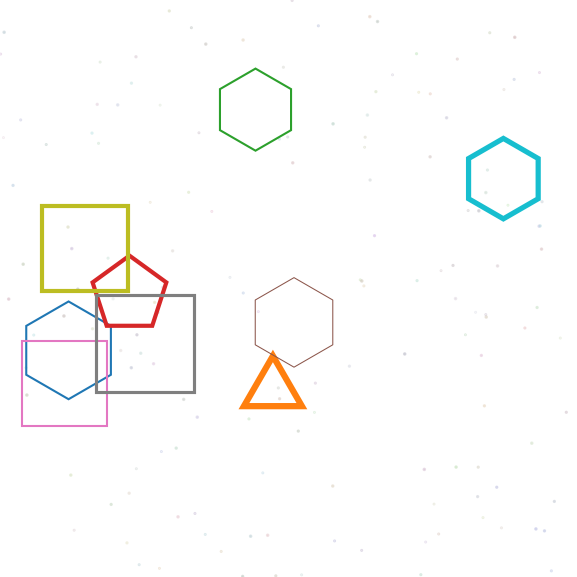[{"shape": "hexagon", "thickness": 1, "radius": 0.42, "center": [0.119, 0.392]}, {"shape": "triangle", "thickness": 3, "radius": 0.29, "center": [0.473, 0.325]}, {"shape": "hexagon", "thickness": 1, "radius": 0.36, "center": [0.442, 0.809]}, {"shape": "pentagon", "thickness": 2, "radius": 0.34, "center": [0.224, 0.489]}, {"shape": "hexagon", "thickness": 0.5, "radius": 0.39, "center": [0.509, 0.441]}, {"shape": "square", "thickness": 1, "radius": 0.37, "center": [0.111, 0.335]}, {"shape": "square", "thickness": 1.5, "radius": 0.42, "center": [0.251, 0.404]}, {"shape": "square", "thickness": 2, "radius": 0.37, "center": [0.147, 0.569]}, {"shape": "hexagon", "thickness": 2.5, "radius": 0.35, "center": [0.872, 0.69]}]